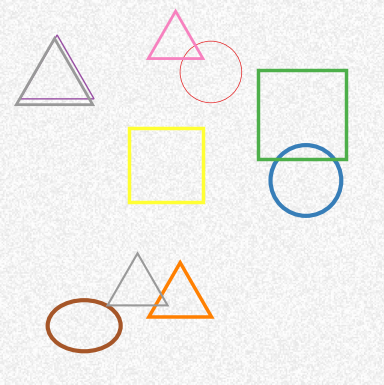[{"shape": "circle", "thickness": 0.5, "radius": 0.4, "center": [0.548, 0.813]}, {"shape": "circle", "thickness": 3, "radius": 0.46, "center": [0.795, 0.531]}, {"shape": "square", "thickness": 2.5, "radius": 0.58, "center": [0.785, 0.703]}, {"shape": "triangle", "thickness": 1, "radius": 0.55, "center": [0.148, 0.799]}, {"shape": "triangle", "thickness": 2.5, "radius": 0.47, "center": [0.468, 0.224]}, {"shape": "square", "thickness": 2.5, "radius": 0.48, "center": [0.43, 0.57]}, {"shape": "oval", "thickness": 3, "radius": 0.47, "center": [0.219, 0.154]}, {"shape": "triangle", "thickness": 2, "radius": 0.41, "center": [0.456, 0.889]}, {"shape": "triangle", "thickness": 2, "radius": 0.57, "center": [0.142, 0.785]}, {"shape": "triangle", "thickness": 1.5, "radius": 0.45, "center": [0.357, 0.252]}]